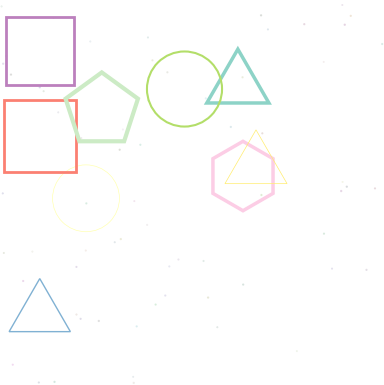[{"shape": "triangle", "thickness": 2.5, "radius": 0.47, "center": [0.618, 0.779]}, {"shape": "circle", "thickness": 0.5, "radius": 0.43, "center": [0.223, 0.485]}, {"shape": "square", "thickness": 2, "radius": 0.47, "center": [0.104, 0.647]}, {"shape": "triangle", "thickness": 1, "radius": 0.46, "center": [0.103, 0.185]}, {"shape": "circle", "thickness": 1.5, "radius": 0.49, "center": [0.479, 0.769]}, {"shape": "hexagon", "thickness": 2.5, "radius": 0.45, "center": [0.631, 0.543]}, {"shape": "square", "thickness": 2, "radius": 0.44, "center": [0.105, 0.867]}, {"shape": "pentagon", "thickness": 3, "radius": 0.49, "center": [0.264, 0.713]}, {"shape": "triangle", "thickness": 0.5, "radius": 0.47, "center": [0.665, 0.57]}]